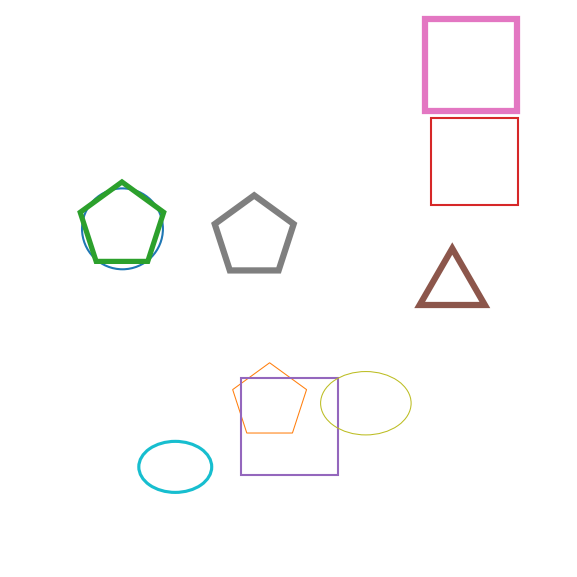[{"shape": "circle", "thickness": 1, "radius": 0.35, "center": [0.212, 0.603]}, {"shape": "pentagon", "thickness": 0.5, "radius": 0.34, "center": [0.467, 0.304]}, {"shape": "pentagon", "thickness": 2.5, "radius": 0.38, "center": [0.211, 0.608]}, {"shape": "square", "thickness": 1, "radius": 0.37, "center": [0.821, 0.719]}, {"shape": "square", "thickness": 1, "radius": 0.42, "center": [0.502, 0.261]}, {"shape": "triangle", "thickness": 3, "radius": 0.33, "center": [0.783, 0.504]}, {"shape": "square", "thickness": 3, "radius": 0.4, "center": [0.816, 0.887]}, {"shape": "pentagon", "thickness": 3, "radius": 0.36, "center": [0.44, 0.589]}, {"shape": "oval", "thickness": 0.5, "radius": 0.39, "center": [0.634, 0.301]}, {"shape": "oval", "thickness": 1.5, "radius": 0.32, "center": [0.303, 0.191]}]